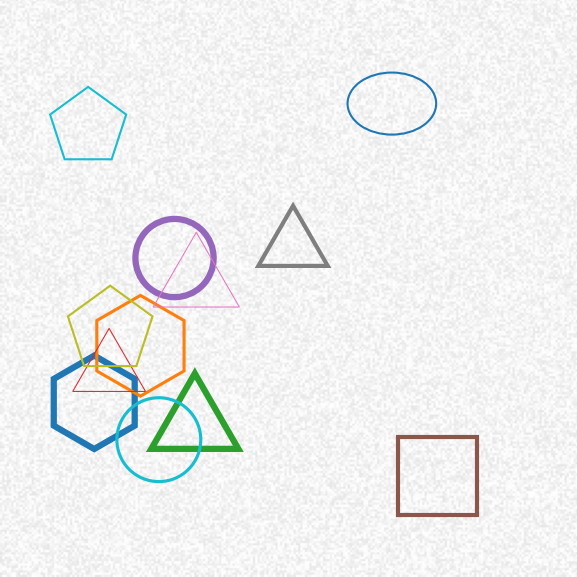[{"shape": "oval", "thickness": 1, "radius": 0.38, "center": [0.679, 0.82]}, {"shape": "hexagon", "thickness": 3, "radius": 0.4, "center": [0.163, 0.303]}, {"shape": "hexagon", "thickness": 1.5, "radius": 0.44, "center": [0.243, 0.4]}, {"shape": "triangle", "thickness": 3, "radius": 0.44, "center": [0.337, 0.265]}, {"shape": "triangle", "thickness": 0.5, "radius": 0.36, "center": [0.189, 0.358]}, {"shape": "circle", "thickness": 3, "radius": 0.34, "center": [0.302, 0.552]}, {"shape": "square", "thickness": 2, "radius": 0.34, "center": [0.758, 0.175]}, {"shape": "triangle", "thickness": 0.5, "radius": 0.43, "center": [0.34, 0.511]}, {"shape": "triangle", "thickness": 2, "radius": 0.35, "center": [0.507, 0.573]}, {"shape": "pentagon", "thickness": 1, "radius": 0.39, "center": [0.191, 0.427]}, {"shape": "pentagon", "thickness": 1, "radius": 0.35, "center": [0.153, 0.779]}, {"shape": "circle", "thickness": 1.5, "radius": 0.36, "center": [0.275, 0.238]}]